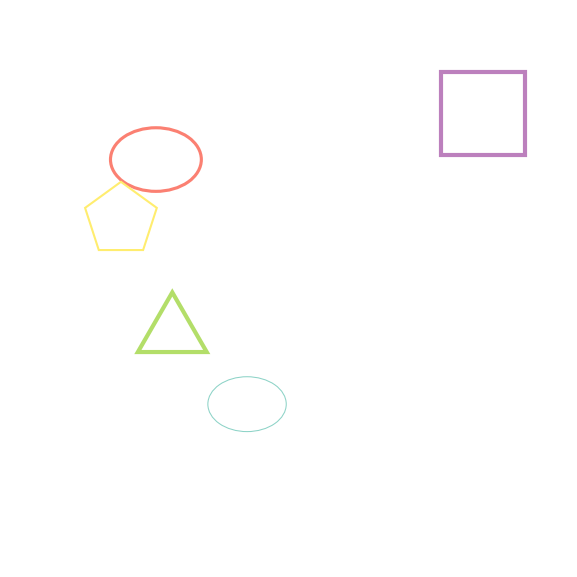[{"shape": "oval", "thickness": 0.5, "radius": 0.34, "center": [0.428, 0.299]}, {"shape": "oval", "thickness": 1.5, "radius": 0.39, "center": [0.27, 0.723]}, {"shape": "triangle", "thickness": 2, "radius": 0.34, "center": [0.298, 0.424]}, {"shape": "square", "thickness": 2, "radius": 0.36, "center": [0.837, 0.803]}, {"shape": "pentagon", "thickness": 1, "radius": 0.33, "center": [0.209, 0.619]}]